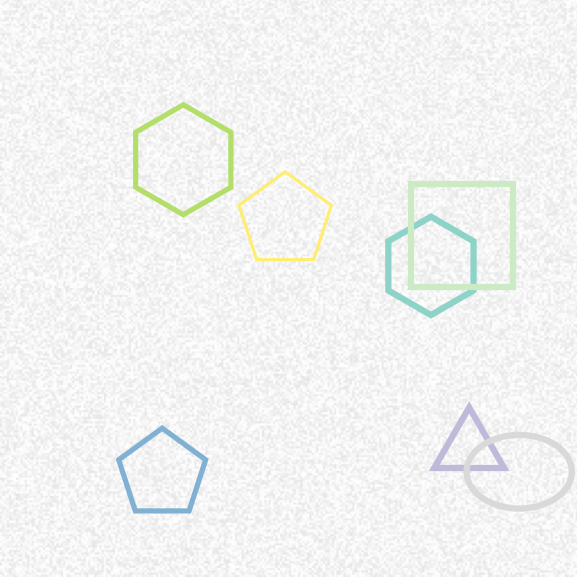[{"shape": "hexagon", "thickness": 3, "radius": 0.43, "center": [0.746, 0.539]}, {"shape": "triangle", "thickness": 3, "radius": 0.35, "center": [0.812, 0.224]}, {"shape": "pentagon", "thickness": 2.5, "radius": 0.4, "center": [0.281, 0.178]}, {"shape": "hexagon", "thickness": 2.5, "radius": 0.48, "center": [0.317, 0.723]}, {"shape": "oval", "thickness": 3, "radius": 0.46, "center": [0.899, 0.182]}, {"shape": "square", "thickness": 3, "radius": 0.44, "center": [0.8, 0.591]}, {"shape": "pentagon", "thickness": 1.5, "radius": 0.42, "center": [0.494, 0.618]}]